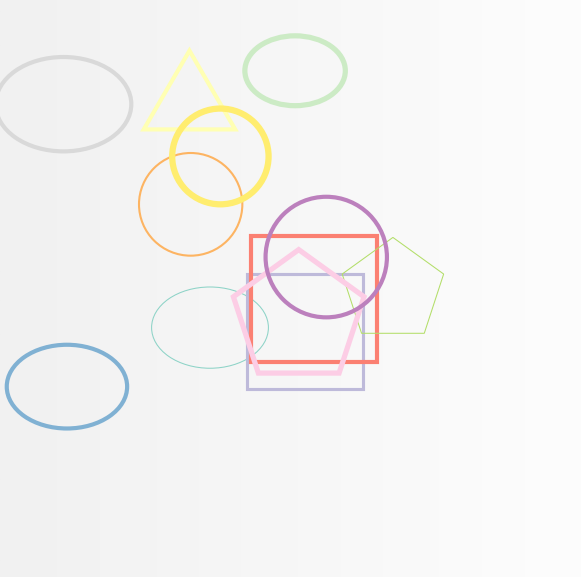[{"shape": "oval", "thickness": 0.5, "radius": 0.5, "center": [0.361, 0.432]}, {"shape": "triangle", "thickness": 2, "radius": 0.45, "center": [0.326, 0.82]}, {"shape": "square", "thickness": 1.5, "radius": 0.5, "center": [0.525, 0.425]}, {"shape": "square", "thickness": 2, "radius": 0.54, "center": [0.541, 0.481]}, {"shape": "oval", "thickness": 2, "radius": 0.52, "center": [0.115, 0.33]}, {"shape": "circle", "thickness": 1, "radius": 0.44, "center": [0.328, 0.645]}, {"shape": "pentagon", "thickness": 0.5, "radius": 0.46, "center": [0.676, 0.496]}, {"shape": "pentagon", "thickness": 2.5, "radius": 0.59, "center": [0.514, 0.449]}, {"shape": "oval", "thickness": 2, "radius": 0.58, "center": [0.109, 0.819]}, {"shape": "circle", "thickness": 2, "radius": 0.52, "center": [0.561, 0.554]}, {"shape": "oval", "thickness": 2.5, "radius": 0.43, "center": [0.508, 0.877]}, {"shape": "circle", "thickness": 3, "radius": 0.41, "center": [0.379, 0.728]}]